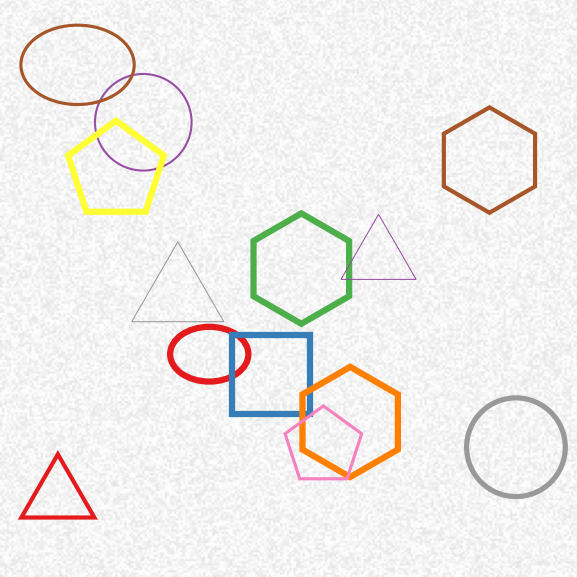[{"shape": "oval", "thickness": 3, "radius": 0.34, "center": [0.362, 0.386]}, {"shape": "triangle", "thickness": 2, "radius": 0.37, "center": [0.1, 0.14]}, {"shape": "square", "thickness": 3, "radius": 0.34, "center": [0.469, 0.35]}, {"shape": "hexagon", "thickness": 3, "radius": 0.48, "center": [0.522, 0.534]}, {"shape": "triangle", "thickness": 0.5, "radius": 0.38, "center": [0.656, 0.553]}, {"shape": "circle", "thickness": 1, "radius": 0.42, "center": [0.248, 0.787]}, {"shape": "hexagon", "thickness": 3, "radius": 0.48, "center": [0.606, 0.268]}, {"shape": "pentagon", "thickness": 3, "radius": 0.44, "center": [0.201, 0.703]}, {"shape": "oval", "thickness": 1.5, "radius": 0.49, "center": [0.134, 0.887]}, {"shape": "hexagon", "thickness": 2, "radius": 0.46, "center": [0.848, 0.722]}, {"shape": "pentagon", "thickness": 1.5, "radius": 0.35, "center": [0.56, 0.226]}, {"shape": "circle", "thickness": 2.5, "radius": 0.43, "center": [0.893, 0.225]}, {"shape": "triangle", "thickness": 0.5, "radius": 0.46, "center": [0.308, 0.488]}]